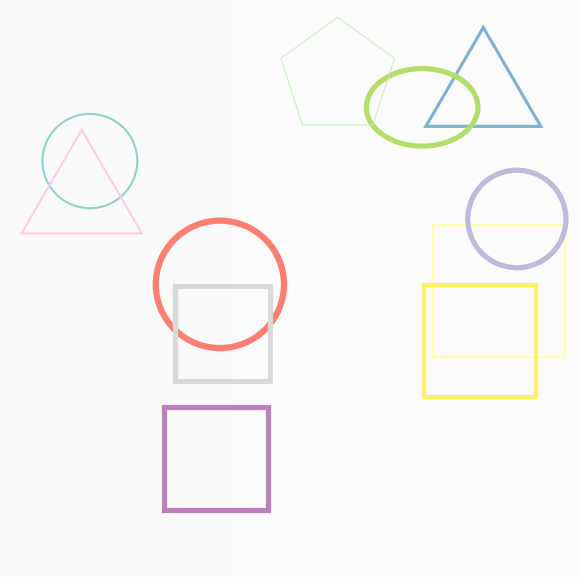[{"shape": "circle", "thickness": 1, "radius": 0.41, "center": [0.155, 0.72]}, {"shape": "square", "thickness": 1, "radius": 0.57, "center": [0.859, 0.496]}, {"shape": "circle", "thickness": 2.5, "radius": 0.42, "center": [0.889, 0.62]}, {"shape": "circle", "thickness": 3, "radius": 0.55, "center": [0.378, 0.507]}, {"shape": "triangle", "thickness": 1.5, "radius": 0.57, "center": [0.832, 0.837]}, {"shape": "oval", "thickness": 2.5, "radius": 0.48, "center": [0.726, 0.813]}, {"shape": "triangle", "thickness": 1, "radius": 0.6, "center": [0.141, 0.655]}, {"shape": "square", "thickness": 2.5, "radius": 0.41, "center": [0.383, 0.422]}, {"shape": "square", "thickness": 2.5, "radius": 0.45, "center": [0.372, 0.205]}, {"shape": "pentagon", "thickness": 0.5, "radius": 0.51, "center": [0.581, 0.866]}, {"shape": "square", "thickness": 2, "radius": 0.48, "center": [0.826, 0.408]}]